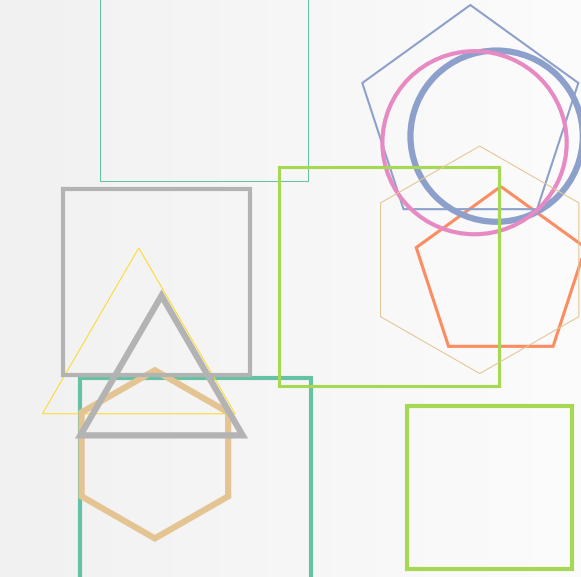[{"shape": "square", "thickness": 2, "radius": 0.99, "center": [0.336, 0.146]}, {"shape": "square", "thickness": 0.5, "radius": 0.9, "center": [0.35, 0.865]}, {"shape": "pentagon", "thickness": 1.5, "radius": 0.77, "center": [0.862, 0.523]}, {"shape": "circle", "thickness": 3, "radius": 0.74, "center": [0.854, 0.763]}, {"shape": "pentagon", "thickness": 1, "radius": 0.98, "center": [0.809, 0.795]}, {"shape": "circle", "thickness": 2, "radius": 0.79, "center": [0.816, 0.752]}, {"shape": "square", "thickness": 1.5, "radius": 0.95, "center": [0.669, 0.52]}, {"shape": "square", "thickness": 2, "radius": 0.71, "center": [0.842, 0.155]}, {"shape": "triangle", "thickness": 0.5, "radius": 0.96, "center": [0.239, 0.378]}, {"shape": "hexagon", "thickness": 0.5, "radius": 0.98, "center": [0.825, 0.549]}, {"shape": "hexagon", "thickness": 3, "radius": 0.73, "center": [0.266, 0.212]}, {"shape": "square", "thickness": 2, "radius": 0.81, "center": [0.269, 0.51]}, {"shape": "triangle", "thickness": 3, "radius": 0.81, "center": [0.278, 0.326]}]